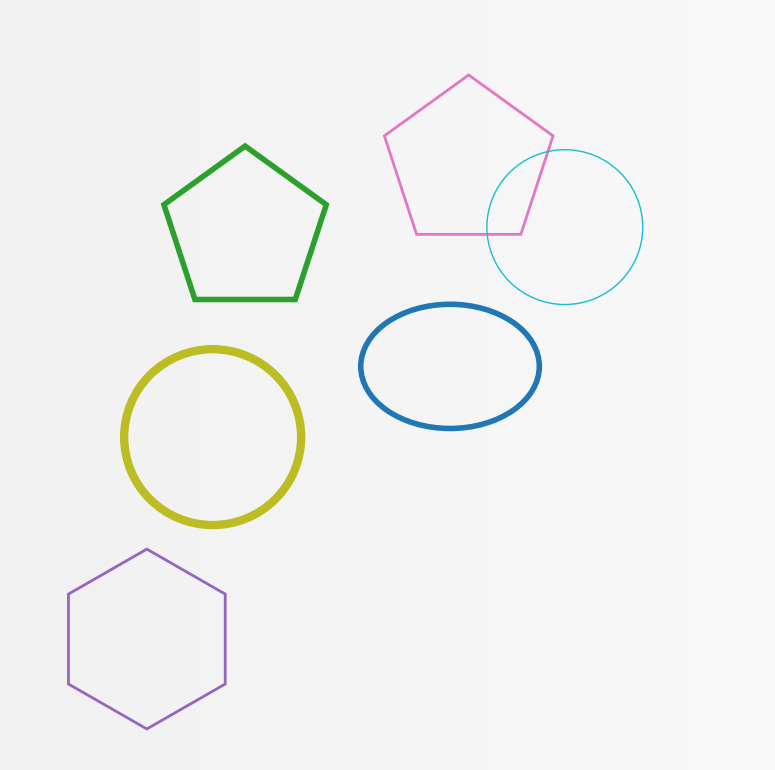[{"shape": "oval", "thickness": 2, "radius": 0.58, "center": [0.581, 0.524]}, {"shape": "pentagon", "thickness": 2, "radius": 0.55, "center": [0.316, 0.7]}, {"shape": "hexagon", "thickness": 1, "radius": 0.58, "center": [0.189, 0.17]}, {"shape": "pentagon", "thickness": 1, "radius": 0.57, "center": [0.605, 0.788]}, {"shape": "circle", "thickness": 3, "radius": 0.57, "center": [0.274, 0.432]}, {"shape": "circle", "thickness": 0.5, "radius": 0.5, "center": [0.729, 0.705]}]